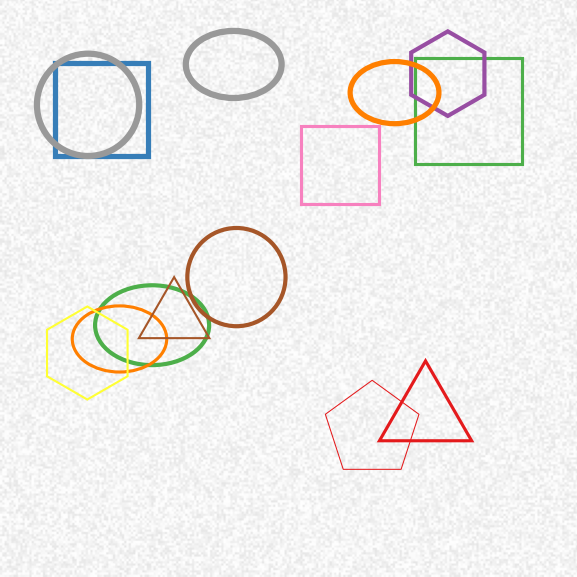[{"shape": "pentagon", "thickness": 0.5, "radius": 0.43, "center": [0.644, 0.255]}, {"shape": "triangle", "thickness": 1.5, "radius": 0.46, "center": [0.737, 0.282]}, {"shape": "square", "thickness": 2.5, "radius": 0.4, "center": [0.175, 0.809]}, {"shape": "oval", "thickness": 2, "radius": 0.49, "center": [0.263, 0.436]}, {"shape": "square", "thickness": 1.5, "radius": 0.46, "center": [0.811, 0.807]}, {"shape": "hexagon", "thickness": 2, "radius": 0.37, "center": [0.775, 0.872]}, {"shape": "oval", "thickness": 2.5, "radius": 0.38, "center": [0.683, 0.839]}, {"shape": "oval", "thickness": 1.5, "radius": 0.41, "center": [0.207, 0.412]}, {"shape": "hexagon", "thickness": 1, "radius": 0.4, "center": [0.151, 0.388]}, {"shape": "triangle", "thickness": 1, "radius": 0.35, "center": [0.301, 0.449]}, {"shape": "circle", "thickness": 2, "radius": 0.43, "center": [0.409, 0.519]}, {"shape": "square", "thickness": 1.5, "radius": 0.34, "center": [0.589, 0.713]}, {"shape": "oval", "thickness": 3, "radius": 0.41, "center": [0.405, 0.888]}, {"shape": "circle", "thickness": 3, "radius": 0.44, "center": [0.153, 0.818]}]